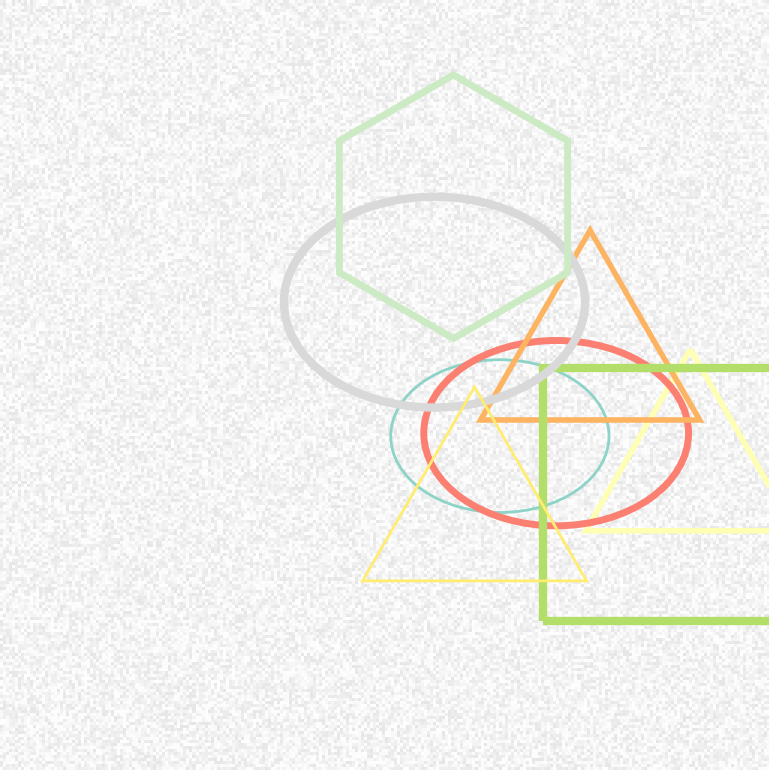[{"shape": "oval", "thickness": 1, "radius": 0.71, "center": [0.649, 0.434]}, {"shape": "triangle", "thickness": 2, "radius": 0.79, "center": [0.897, 0.389]}, {"shape": "oval", "thickness": 2.5, "radius": 0.86, "center": [0.722, 0.437]}, {"shape": "triangle", "thickness": 2, "radius": 0.82, "center": [0.766, 0.537]}, {"shape": "square", "thickness": 3, "radius": 0.82, "center": [0.87, 0.358]}, {"shape": "oval", "thickness": 3, "radius": 0.98, "center": [0.564, 0.608]}, {"shape": "hexagon", "thickness": 2.5, "radius": 0.86, "center": [0.589, 0.732]}, {"shape": "triangle", "thickness": 1, "radius": 0.84, "center": [0.616, 0.33]}]